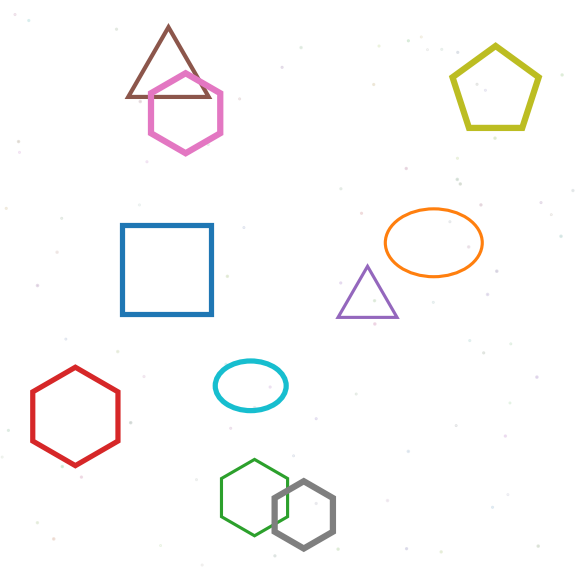[{"shape": "square", "thickness": 2.5, "radius": 0.39, "center": [0.289, 0.533]}, {"shape": "oval", "thickness": 1.5, "radius": 0.42, "center": [0.751, 0.579]}, {"shape": "hexagon", "thickness": 1.5, "radius": 0.33, "center": [0.441, 0.137]}, {"shape": "hexagon", "thickness": 2.5, "radius": 0.43, "center": [0.131, 0.278]}, {"shape": "triangle", "thickness": 1.5, "radius": 0.29, "center": [0.636, 0.479]}, {"shape": "triangle", "thickness": 2, "radius": 0.4, "center": [0.292, 0.872]}, {"shape": "hexagon", "thickness": 3, "radius": 0.35, "center": [0.321, 0.803]}, {"shape": "hexagon", "thickness": 3, "radius": 0.29, "center": [0.526, 0.108]}, {"shape": "pentagon", "thickness": 3, "radius": 0.39, "center": [0.858, 0.841]}, {"shape": "oval", "thickness": 2.5, "radius": 0.31, "center": [0.434, 0.331]}]